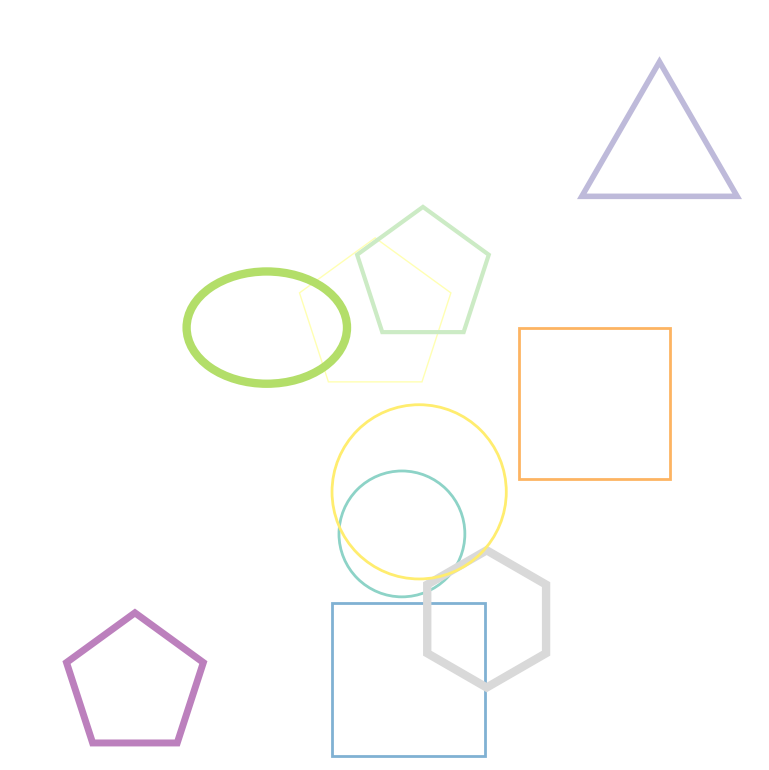[{"shape": "circle", "thickness": 1, "radius": 0.41, "center": [0.522, 0.307]}, {"shape": "pentagon", "thickness": 0.5, "radius": 0.52, "center": [0.487, 0.588]}, {"shape": "triangle", "thickness": 2, "radius": 0.58, "center": [0.856, 0.803]}, {"shape": "square", "thickness": 1, "radius": 0.5, "center": [0.531, 0.118]}, {"shape": "square", "thickness": 1, "radius": 0.49, "center": [0.772, 0.476]}, {"shape": "oval", "thickness": 3, "radius": 0.52, "center": [0.347, 0.575]}, {"shape": "hexagon", "thickness": 3, "radius": 0.45, "center": [0.632, 0.196]}, {"shape": "pentagon", "thickness": 2.5, "radius": 0.47, "center": [0.175, 0.111]}, {"shape": "pentagon", "thickness": 1.5, "radius": 0.45, "center": [0.549, 0.641]}, {"shape": "circle", "thickness": 1, "radius": 0.57, "center": [0.544, 0.361]}]